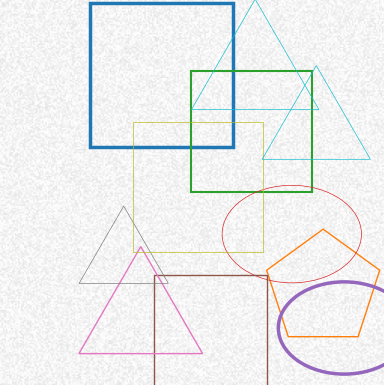[{"shape": "square", "thickness": 2.5, "radius": 0.93, "center": [0.42, 0.805]}, {"shape": "pentagon", "thickness": 1, "radius": 0.77, "center": [0.839, 0.25]}, {"shape": "square", "thickness": 1.5, "radius": 0.79, "center": [0.653, 0.658]}, {"shape": "oval", "thickness": 0.5, "radius": 0.9, "center": [0.758, 0.392]}, {"shape": "oval", "thickness": 2.5, "radius": 0.86, "center": [0.894, 0.148]}, {"shape": "square", "thickness": 1, "radius": 0.74, "center": [0.547, 0.137]}, {"shape": "triangle", "thickness": 1, "radius": 0.93, "center": [0.366, 0.174]}, {"shape": "triangle", "thickness": 0.5, "radius": 0.67, "center": [0.321, 0.331]}, {"shape": "square", "thickness": 0.5, "radius": 0.84, "center": [0.514, 0.514]}, {"shape": "triangle", "thickness": 0.5, "radius": 0.81, "center": [0.822, 0.667]}, {"shape": "triangle", "thickness": 0.5, "radius": 0.96, "center": [0.663, 0.811]}]